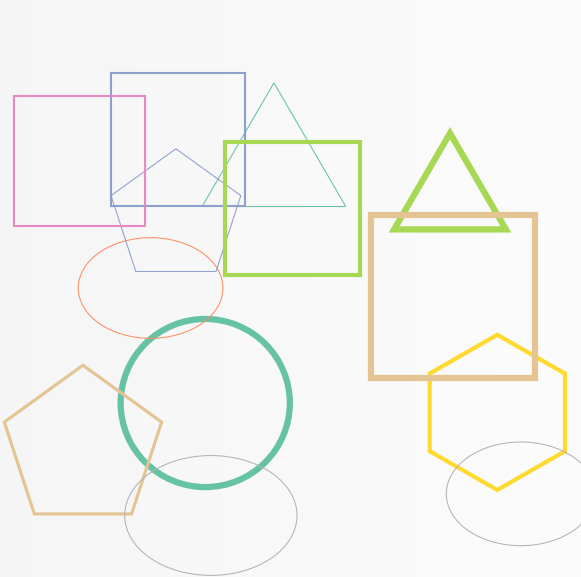[{"shape": "triangle", "thickness": 0.5, "radius": 0.71, "center": [0.471, 0.713]}, {"shape": "circle", "thickness": 3, "radius": 0.73, "center": [0.353, 0.301]}, {"shape": "oval", "thickness": 0.5, "radius": 0.62, "center": [0.259, 0.5]}, {"shape": "pentagon", "thickness": 0.5, "radius": 0.59, "center": [0.303, 0.624]}, {"shape": "square", "thickness": 1, "radius": 0.58, "center": [0.307, 0.757]}, {"shape": "square", "thickness": 1, "radius": 0.56, "center": [0.136, 0.72]}, {"shape": "square", "thickness": 2, "radius": 0.58, "center": [0.504, 0.638]}, {"shape": "triangle", "thickness": 3, "radius": 0.56, "center": [0.774, 0.657]}, {"shape": "hexagon", "thickness": 2, "radius": 0.67, "center": [0.856, 0.285]}, {"shape": "pentagon", "thickness": 1.5, "radius": 0.71, "center": [0.143, 0.224]}, {"shape": "square", "thickness": 3, "radius": 0.71, "center": [0.779, 0.486]}, {"shape": "oval", "thickness": 0.5, "radius": 0.64, "center": [0.896, 0.144]}, {"shape": "oval", "thickness": 0.5, "radius": 0.74, "center": [0.363, 0.107]}]